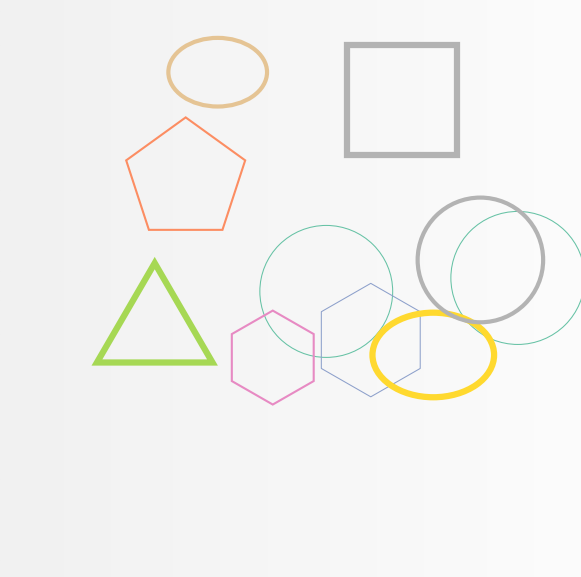[{"shape": "circle", "thickness": 0.5, "radius": 0.58, "center": [0.891, 0.518]}, {"shape": "circle", "thickness": 0.5, "radius": 0.57, "center": [0.561, 0.495]}, {"shape": "pentagon", "thickness": 1, "radius": 0.54, "center": [0.319, 0.688]}, {"shape": "hexagon", "thickness": 0.5, "radius": 0.49, "center": [0.638, 0.41]}, {"shape": "hexagon", "thickness": 1, "radius": 0.41, "center": [0.469, 0.38]}, {"shape": "triangle", "thickness": 3, "radius": 0.57, "center": [0.266, 0.429]}, {"shape": "oval", "thickness": 3, "radius": 0.52, "center": [0.745, 0.384]}, {"shape": "oval", "thickness": 2, "radius": 0.42, "center": [0.375, 0.874]}, {"shape": "square", "thickness": 3, "radius": 0.47, "center": [0.692, 0.826]}, {"shape": "circle", "thickness": 2, "radius": 0.54, "center": [0.826, 0.549]}]